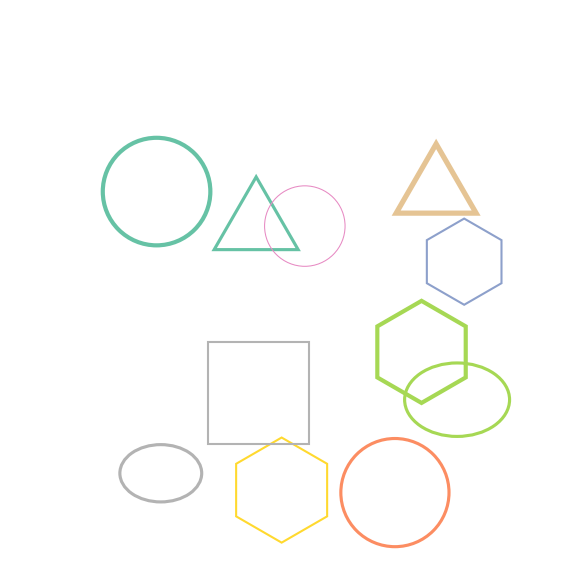[{"shape": "triangle", "thickness": 1.5, "radius": 0.42, "center": [0.444, 0.609]}, {"shape": "circle", "thickness": 2, "radius": 0.47, "center": [0.271, 0.667]}, {"shape": "circle", "thickness": 1.5, "radius": 0.47, "center": [0.684, 0.146]}, {"shape": "hexagon", "thickness": 1, "radius": 0.37, "center": [0.804, 0.546]}, {"shape": "circle", "thickness": 0.5, "radius": 0.35, "center": [0.528, 0.608]}, {"shape": "hexagon", "thickness": 2, "radius": 0.44, "center": [0.73, 0.39]}, {"shape": "oval", "thickness": 1.5, "radius": 0.45, "center": [0.792, 0.307]}, {"shape": "hexagon", "thickness": 1, "radius": 0.45, "center": [0.488, 0.151]}, {"shape": "triangle", "thickness": 2.5, "radius": 0.4, "center": [0.755, 0.67]}, {"shape": "square", "thickness": 1, "radius": 0.44, "center": [0.447, 0.319]}, {"shape": "oval", "thickness": 1.5, "radius": 0.35, "center": [0.278, 0.18]}]